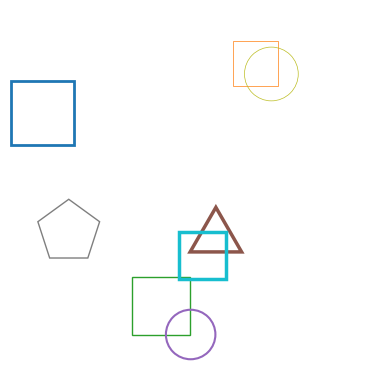[{"shape": "square", "thickness": 2, "radius": 0.41, "center": [0.11, 0.707]}, {"shape": "square", "thickness": 0.5, "radius": 0.29, "center": [0.663, 0.836]}, {"shape": "square", "thickness": 1, "radius": 0.38, "center": [0.419, 0.206]}, {"shape": "circle", "thickness": 1.5, "radius": 0.32, "center": [0.495, 0.131]}, {"shape": "triangle", "thickness": 2.5, "radius": 0.39, "center": [0.561, 0.384]}, {"shape": "pentagon", "thickness": 1, "radius": 0.42, "center": [0.179, 0.398]}, {"shape": "circle", "thickness": 0.5, "radius": 0.35, "center": [0.705, 0.808]}, {"shape": "square", "thickness": 2.5, "radius": 0.3, "center": [0.526, 0.337]}]